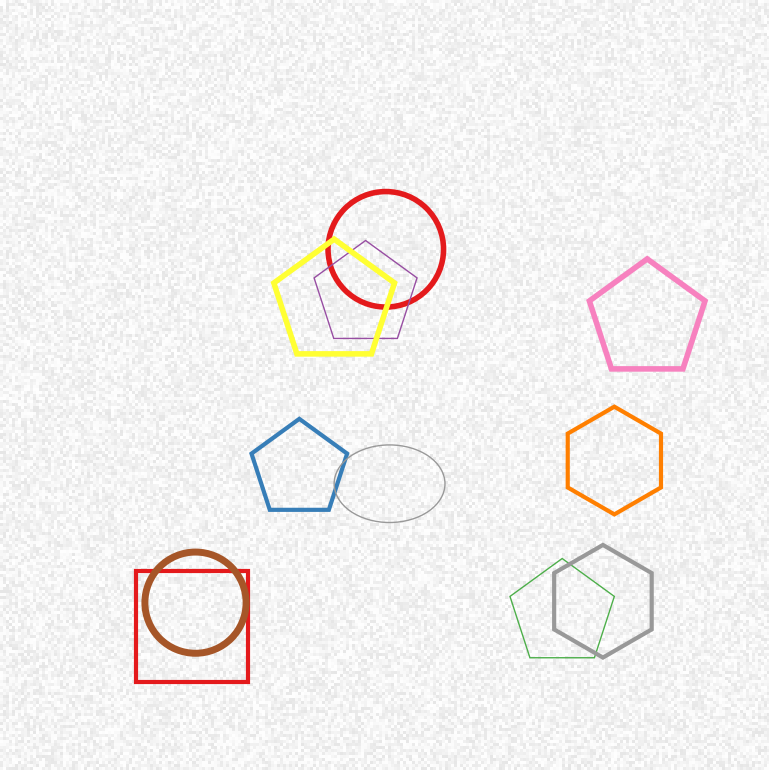[{"shape": "circle", "thickness": 2, "radius": 0.38, "center": [0.501, 0.676]}, {"shape": "square", "thickness": 1.5, "radius": 0.36, "center": [0.249, 0.187]}, {"shape": "pentagon", "thickness": 1.5, "radius": 0.33, "center": [0.389, 0.391]}, {"shape": "pentagon", "thickness": 0.5, "radius": 0.36, "center": [0.73, 0.203]}, {"shape": "pentagon", "thickness": 0.5, "radius": 0.35, "center": [0.475, 0.617]}, {"shape": "hexagon", "thickness": 1.5, "radius": 0.35, "center": [0.798, 0.402]}, {"shape": "pentagon", "thickness": 2, "radius": 0.41, "center": [0.434, 0.607]}, {"shape": "circle", "thickness": 2.5, "radius": 0.33, "center": [0.254, 0.217]}, {"shape": "pentagon", "thickness": 2, "radius": 0.39, "center": [0.841, 0.585]}, {"shape": "hexagon", "thickness": 1.5, "radius": 0.37, "center": [0.783, 0.219]}, {"shape": "oval", "thickness": 0.5, "radius": 0.36, "center": [0.506, 0.372]}]